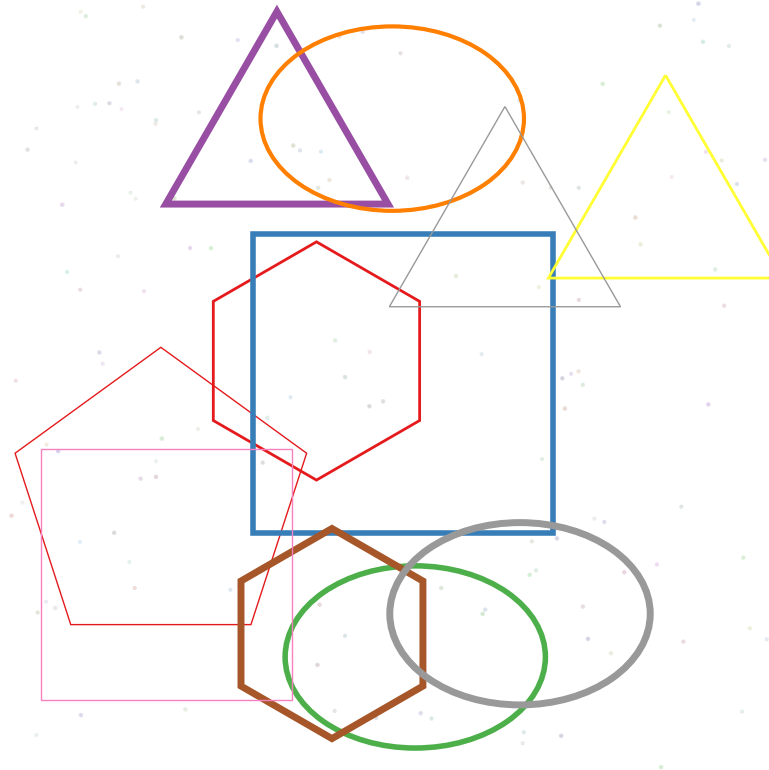[{"shape": "hexagon", "thickness": 1, "radius": 0.77, "center": [0.411, 0.531]}, {"shape": "pentagon", "thickness": 0.5, "radius": 1.0, "center": [0.209, 0.35]}, {"shape": "square", "thickness": 2, "radius": 0.97, "center": [0.523, 0.502]}, {"shape": "oval", "thickness": 2, "radius": 0.85, "center": [0.539, 0.147]}, {"shape": "triangle", "thickness": 2.5, "radius": 0.83, "center": [0.36, 0.818]}, {"shape": "oval", "thickness": 1.5, "radius": 0.86, "center": [0.509, 0.846]}, {"shape": "triangle", "thickness": 1, "radius": 0.88, "center": [0.864, 0.727]}, {"shape": "hexagon", "thickness": 2.5, "radius": 0.68, "center": [0.431, 0.177]}, {"shape": "square", "thickness": 0.5, "radius": 0.81, "center": [0.217, 0.254]}, {"shape": "triangle", "thickness": 0.5, "radius": 0.87, "center": [0.656, 0.688]}, {"shape": "oval", "thickness": 2.5, "radius": 0.85, "center": [0.675, 0.203]}]